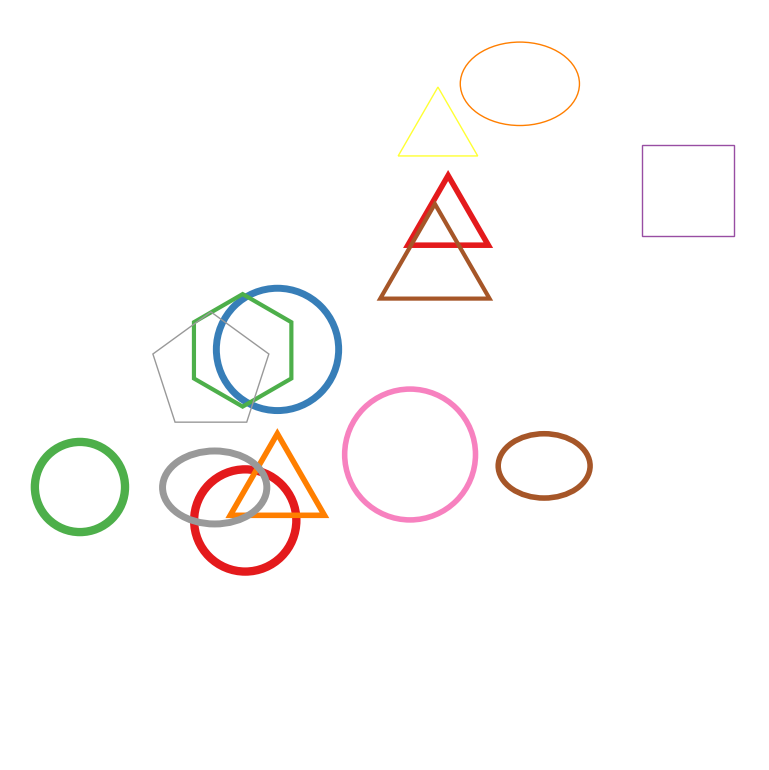[{"shape": "triangle", "thickness": 2, "radius": 0.3, "center": [0.582, 0.712]}, {"shape": "circle", "thickness": 3, "radius": 0.33, "center": [0.318, 0.324]}, {"shape": "circle", "thickness": 2.5, "radius": 0.4, "center": [0.36, 0.546]}, {"shape": "hexagon", "thickness": 1.5, "radius": 0.37, "center": [0.315, 0.545]}, {"shape": "circle", "thickness": 3, "radius": 0.29, "center": [0.104, 0.368]}, {"shape": "square", "thickness": 0.5, "radius": 0.3, "center": [0.894, 0.752]}, {"shape": "oval", "thickness": 0.5, "radius": 0.39, "center": [0.675, 0.891]}, {"shape": "triangle", "thickness": 2, "radius": 0.35, "center": [0.36, 0.366]}, {"shape": "triangle", "thickness": 0.5, "radius": 0.3, "center": [0.569, 0.827]}, {"shape": "triangle", "thickness": 1.5, "radius": 0.41, "center": [0.565, 0.653]}, {"shape": "oval", "thickness": 2, "radius": 0.3, "center": [0.707, 0.395]}, {"shape": "circle", "thickness": 2, "radius": 0.42, "center": [0.533, 0.41]}, {"shape": "oval", "thickness": 2.5, "radius": 0.34, "center": [0.279, 0.367]}, {"shape": "pentagon", "thickness": 0.5, "radius": 0.4, "center": [0.274, 0.516]}]